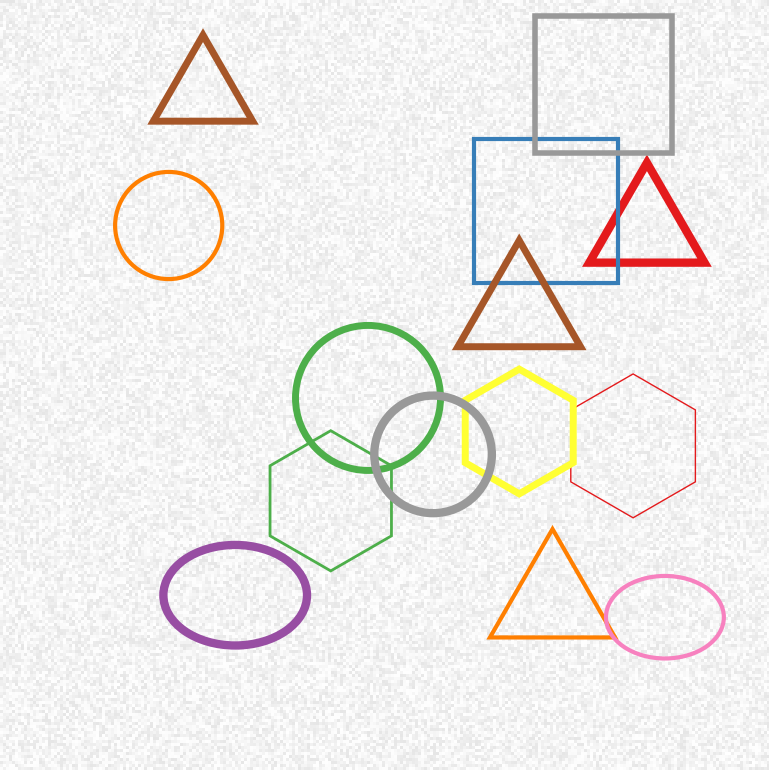[{"shape": "triangle", "thickness": 3, "radius": 0.43, "center": [0.84, 0.702]}, {"shape": "hexagon", "thickness": 0.5, "radius": 0.47, "center": [0.822, 0.421]}, {"shape": "square", "thickness": 1.5, "radius": 0.47, "center": [0.709, 0.725]}, {"shape": "circle", "thickness": 2.5, "radius": 0.47, "center": [0.478, 0.483]}, {"shape": "hexagon", "thickness": 1, "radius": 0.46, "center": [0.43, 0.35]}, {"shape": "oval", "thickness": 3, "radius": 0.47, "center": [0.305, 0.227]}, {"shape": "circle", "thickness": 1.5, "radius": 0.35, "center": [0.219, 0.707]}, {"shape": "triangle", "thickness": 1.5, "radius": 0.47, "center": [0.718, 0.219]}, {"shape": "hexagon", "thickness": 2.5, "radius": 0.4, "center": [0.674, 0.44]}, {"shape": "triangle", "thickness": 2.5, "radius": 0.37, "center": [0.264, 0.88]}, {"shape": "triangle", "thickness": 2.5, "radius": 0.46, "center": [0.674, 0.596]}, {"shape": "oval", "thickness": 1.5, "radius": 0.38, "center": [0.864, 0.198]}, {"shape": "square", "thickness": 2, "radius": 0.45, "center": [0.784, 0.891]}, {"shape": "circle", "thickness": 3, "radius": 0.38, "center": [0.562, 0.41]}]